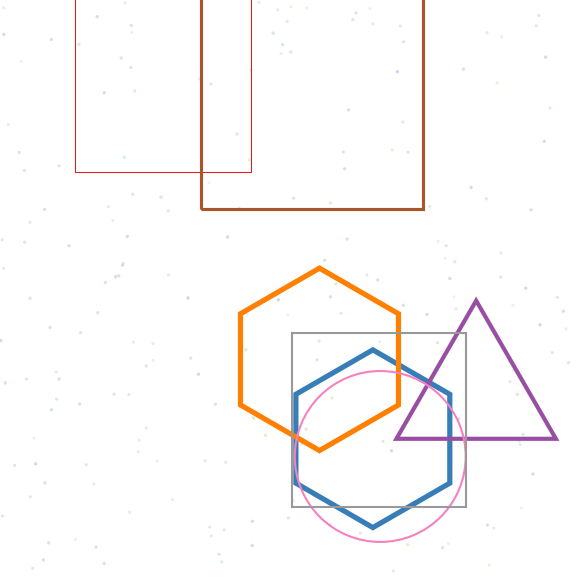[{"shape": "square", "thickness": 0.5, "radius": 0.76, "center": [0.282, 0.853]}, {"shape": "hexagon", "thickness": 2.5, "radius": 0.77, "center": [0.646, 0.239]}, {"shape": "triangle", "thickness": 2, "radius": 0.8, "center": [0.825, 0.319]}, {"shape": "hexagon", "thickness": 2.5, "radius": 0.79, "center": [0.553, 0.377]}, {"shape": "square", "thickness": 1.5, "radius": 0.96, "center": [0.54, 0.828]}, {"shape": "circle", "thickness": 1, "radius": 0.74, "center": [0.658, 0.209]}, {"shape": "square", "thickness": 1, "radius": 0.75, "center": [0.657, 0.272]}]